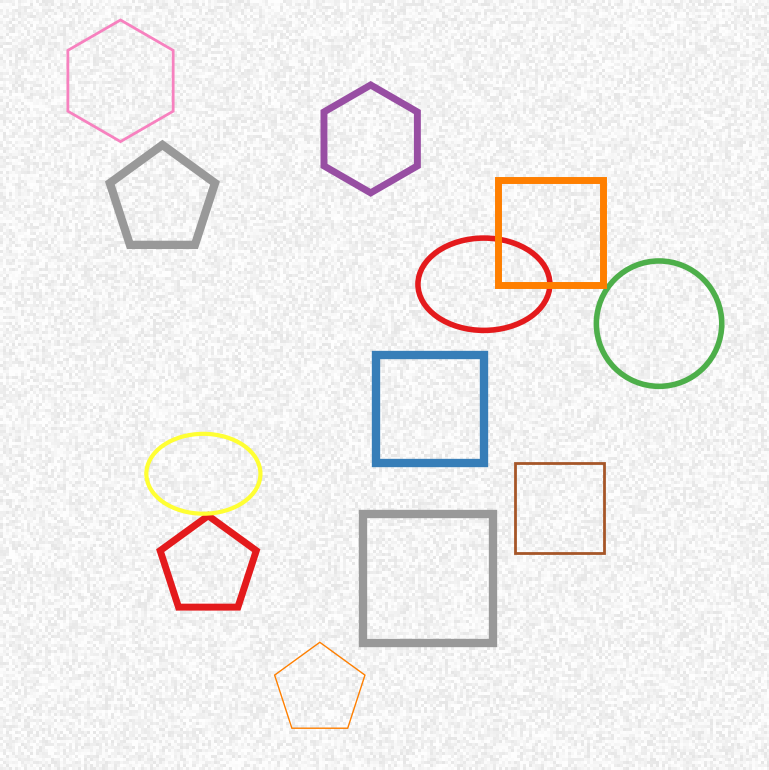[{"shape": "pentagon", "thickness": 2.5, "radius": 0.33, "center": [0.27, 0.265]}, {"shape": "oval", "thickness": 2, "radius": 0.43, "center": [0.628, 0.631]}, {"shape": "square", "thickness": 3, "radius": 0.35, "center": [0.558, 0.469]}, {"shape": "circle", "thickness": 2, "radius": 0.41, "center": [0.856, 0.58]}, {"shape": "hexagon", "thickness": 2.5, "radius": 0.35, "center": [0.481, 0.82]}, {"shape": "pentagon", "thickness": 0.5, "radius": 0.31, "center": [0.415, 0.104]}, {"shape": "square", "thickness": 2.5, "radius": 0.34, "center": [0.715, 0.698]}, {"shape": "oval", "thickness": 1.5, "radius": 0.37, "center": [0.264, 0.385]}, {"shape": "square", "thickness": 1, "radius": 0.29, "center": [0.727, 0.34]}, {"shape": "hexagon", "thickness": 1, "radius": 0.39, "center": [0.157, 0.895]}, {"shape": "pentagon", "thickness": 3, "radius": 0.36, "center": [0.211, 0.74]}, {"shape": "square", "thickness": 3, "radius": 0.42, "center": [0.556, 0.249]}]